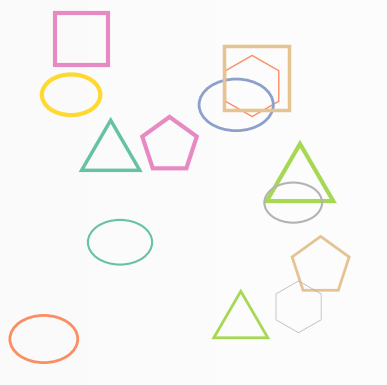[{"shape": "oval", "thickness": 1.5, "radius": 0.41, "center": [0.31, 0.371]}, {"shape": "triangle", "thickness": 2.5, "radius": 0.43, "center": [0.286, 0.601]}, {"shape": "hexagon", "thickness": 1, "radius": 0.4, "center": [0.651, 0.777]}, {"shape": "oval", "thickness": 2, "radius": 0.44, "center": [0.113, 0.119]}, {"shape": "oval", "thickness": 2, "radius": 0.48, "center": [0.609, 0.728]}, {"shape": "pentagon", "thickness": 3, "radius": 0.37, "center": [0.438, 0.623]}, {"shape": "square", "thickness": 3, "radius": 0.34, "center": [0.211, 0.898]}, {"shape": "triangle", "thickness": 2, "radius": 0.4, "center": [0.621, 0.163]}, {"shape": "triangle", "thickness": 3, "radius": 0.5, "center": [0.774, 0.527]}, {"shape": "oval", "thickness": 3, "radius": 0.38, "center": [0.183, 0.754]}, {"shape": "pentagon", "thickness": 2, "radius": 0.39, "center": [0.828, 0.309]}, {"shape": "square", "thickness": 2.5, "radius": 0.41, "center": [0.662, 0.797]}, {"shape": "hexagon", "thickness": 0.5, "radius": 0.34, "center": [0.771, 0.203]}, {"shape": "oval", "thickness": 1.5, "radius": 0.37, "center": [0.757, 0.474]}]